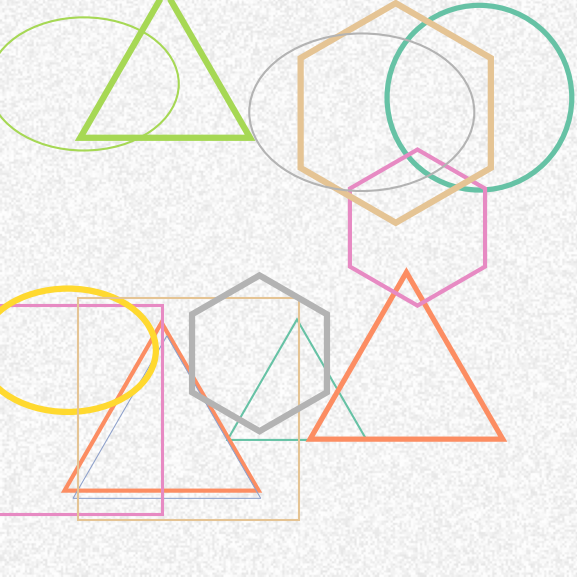[{"shape": "triangle", "thickness": 1, "radius": 0.7, "center": [0.514, 0.307]}, {"shape": "circle", "thickness": 2.5, "radius": 0.8, "center": [0.83, 0.83]}, {"shape": "triangle", "thickness": 2.5, "radius": 0.96, "center": [0.704, 0.335]}, {"shape": "triangle", "thickness": 2, "radius": 0.97, "center": [0.28, 0.247]}, {"shape": "triangle", "thickness": 0.5, "radius": 0.94, "center": [0.289, 0.23]}, {"shape": "hexagon", "thickness": 2, "radius": 0.68, "center": [0.723, 0.605]}, {"shape": "square", "thickness": 1.5, "radius": 0.9, "center": [0.1, 0.29]}, {"shape": "oval", "thickness": 1, "radius": 0.82, "center": [0.145, 0.854]}, {"shape": "triangle", "thickness": 3, "radius": 0.85, "center": [0.286, 0.845]}, {"shape": "oval", "thickness": 3, "radius": 0.76, "center": [0.117, 0.393]}, {"shape": "hexagon", "thickness": 3, "radius": 0.95, "center": [0.685, 0.803]}, {"shape": "square", "thickness": 1, "radius": 0.96, "center": [0.326, 0.291]}, {"shape": "hexagon", "thickness": 3, "radius": 0.67, "center": [0.449, 0.387]}, {"shape": "oval", "thickness": 1, "radius": 0.97, "center": [0.626, 0.805]}]